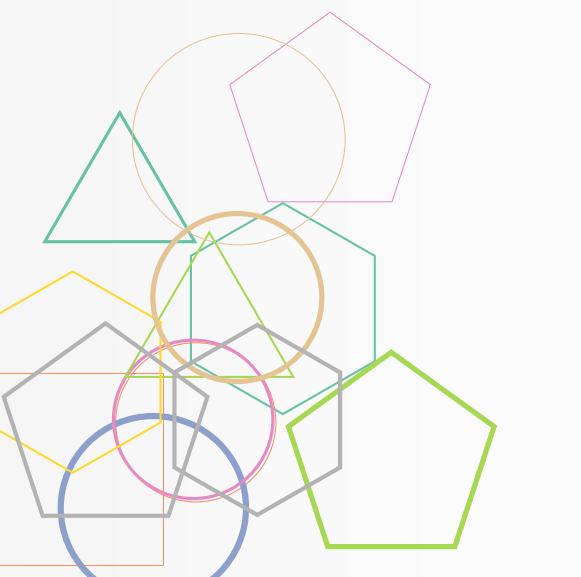[{"shape": "hexagon", "thickness": 1, "radius": 0.91, "center": [0.487, 0.465]}, {"shape": "triangle", "thickness": 1.5, "radius": 0.74, "center": [0.206, 0.655]}, {"shape": "circle", "thickness": 0.5, "radius": 0.69, "center": [0.337, 0.268]}, {"shape": "square", "thickness": 0.5, "radius": 0.83, "center": [0.113, 0.187]}, {"shape": "circle", "thickness": 3, "radius": 0.8, "center": [0.264, 0.119]}, {"shape": "pentagon", "thickness": 0.5, "radius": 0.91, "center": [0.568, 0.797]}, {"shape": "circle", "thickness": 1.5, "radius": 0.69, "center": [0.332, 0.273]}, {"shape": "pentagon", "thickness": 2.5, "radius": 0.93, "center": [0.673, 0.203]}, {"shape": "triangle", "thickness": 1, "radius": 0.83, "center": [0.36, 0.43]}, {"shape": "hexagon", "thickness": 1, "radius": 0.87, "center": [0.125, 0.355]}, {"shape": "circle", "thickness": 2.5, "radius": 0.73, "center": [0.408, 0.484]}, {"shape": "circle", "thickness": 0.5, "radius": 0.92, "center": [0.411, 0.758]}, {"shape": "hexagon", "thickness": 2, "radius": 0.82, "center": [0.443, 0.272]}, {"shape": "pentagon", "thickness": 2, "radius": 0.92, "center": [0.182, 0.255]}]